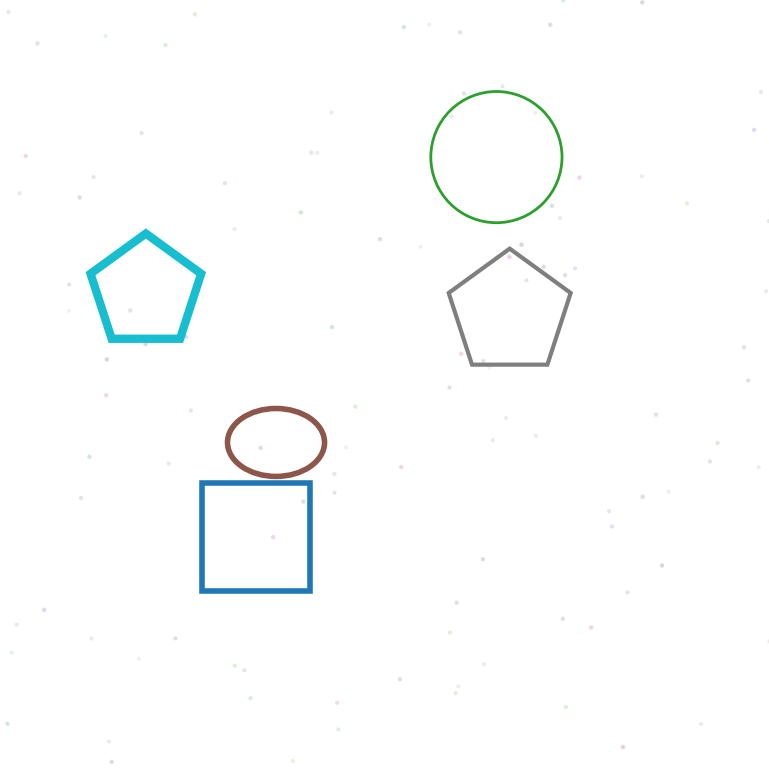[{"shape": "square", "thickness": 2, "radius": 0.35, "center": [0.332, 0.302]}, {"shape": "circle", "thickness": 1, "radius": 0.43, "center": [0.645, 0.796]}, {"shape": "oval", "thickness": 2, "radius": 0.32, "center": [0.358, 0.425]}, {"shape": "pentagon", "thickness": 1.5, "radius": 0.42, "center": [0.662, 0.594]}, {"shape": "pentagon", "thickness": 3, "radius": 0.38, "center": [0.189, 0.621]}]